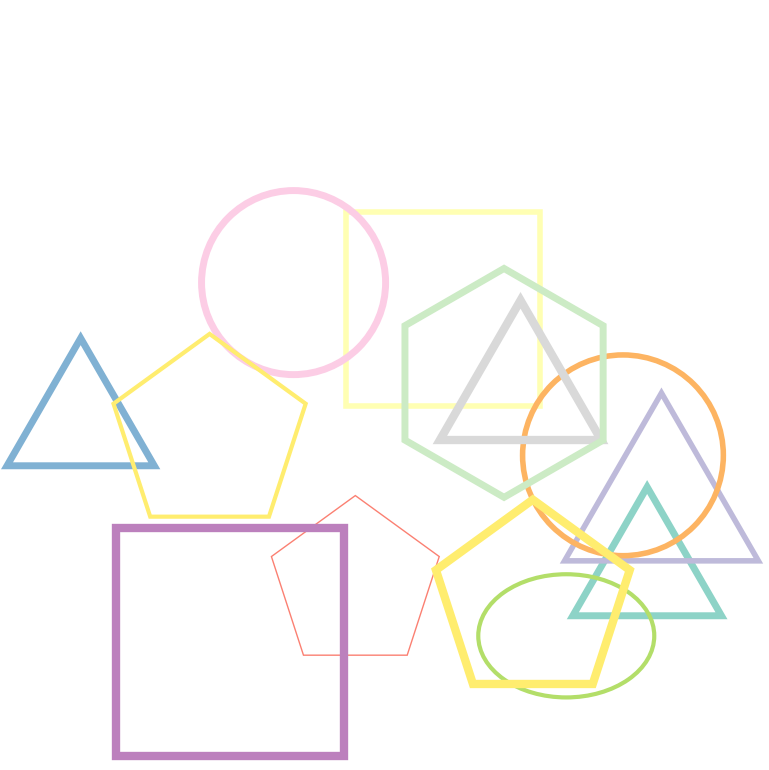[{"shape": "triangle", "thickness": 2.5, "radius": 0.56, "center": [0.84, 0.256]}, {"shape": "square", "thickness": 2, "radius": 0.63, "center": [0.576, 0.598]}, {"shape": "triangle", "thickness": 2, "radius": 0.73, "center": [0.859, 0.344]}, {"shape": "pentagon", "thickness": 0.5, "radius": 0.57, "center": [0.461, 0.242]}, {"shape": "triangle", "thickness": 2.5, "radius": 0.55, "center": [0.105, 0.45]}, {"shape": "circle", "thickness": 2, "radius": 0.65, "center": [0.809, 0.409]}, {"shape": "oval", "thickness": 1.5, "radius": 0.57, "center": [0.735, 0.174]}, {"shape": "circle", "thickness": 2.5, "radius": 0.6, "center": [0.381, 0.633]}, {"shape": "triangle", "thickness": 3, "radius": 0.6, "center": [0.676, 0.489]}, {"shape": "square", "thickness": 3, "radius": 0.74, "center": [0.299, 0.167]}, {"shape": "hexagon", "thickness": 2.5, "radius": 0.74, "center": [0.655, 0.503]}, {"shape": "pentagon", "thickness": 3, "radius": 0.66, "center": [0.692, 0.219]}, {"shape": "pentagon", "thickness": 1.5, "radius": 0.66, "center": [0.272, 0.435]}]